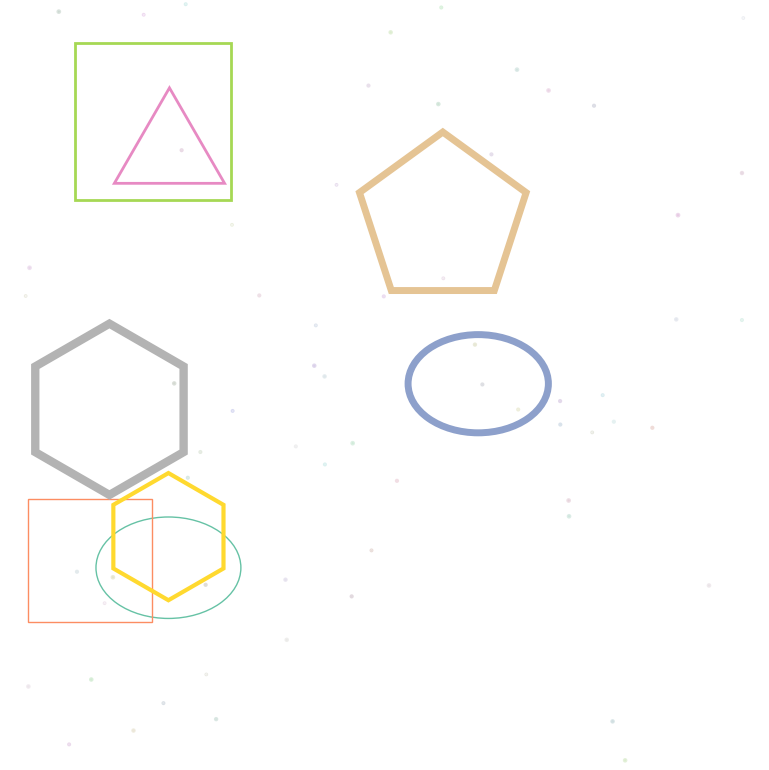[{"shape": "oval", "thickness": 0.5, "radius": 0.47, "center": [0.219, 0.263]}, {"shape": "square", "thickness": 0.5, "radius": 0.4, "center": [0.117, 0.272]}, {"shape": "oval", "thickness": 2.5, "radius": 0.46, "center": [0.621, 0.502]}, {"shape": "triangle", "thickness": 1, "radius": 0.41, "center": [0.22, 0.803]}, {"shape": "square", "thickness": 1, "radius": 0.51, "center": [0.199, 0.842]}, {"shape": "hexagon", "thickness": 1.5, "radius": 0.41, "center": [0.219, 0.303]}, {"shape": "pentagon", "thickness": 2.5, "radius": 0.57, "center": [0.575, 0.715]}, {"shape": "hexagon", "thickness": 3, "radius": 0.56, "center": [0.142, 0.468]}]